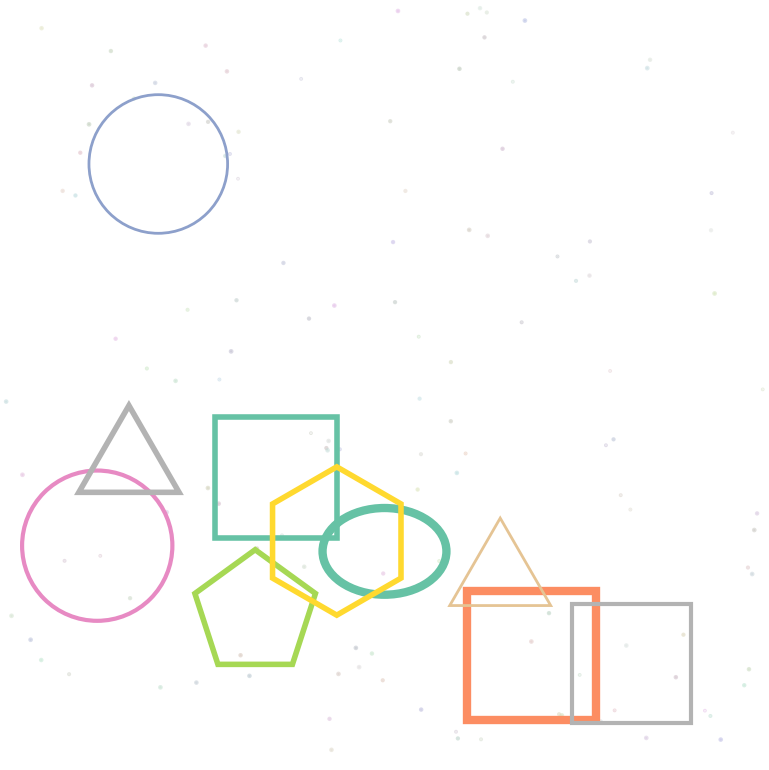[{"shape": "oval", "thickness": 3, "radius": 0.4, "center": [0.499, 0.284]}, {"shape": "square", "thickness": 2, "radius": 0.4, "center": [0.359, 0.38]}, {"shape": "square", "thickness": 3, "radius": 0.42, "center": [0.69, 0.149]}, {"shape": "circle", "thickness": 1, "radius": 0.45, "center": [0.206, 0.787]}, {"shape": "circle", "thickness": 1.5, "radius": 0.49, "center": [0.126, 0.291]}, {"shape": "pentagon", "thickness": 2, "radius": 0.41, "center": [0.331, 0.204]}, {"shape": "hexagon", "thickness": 2, "radius": 0.48, "center": [0.437, 0.297]}, {"shape": "triangle", "thickness": 1, "radius": 0.38, "center": [0.65, 0.251]}, {"shape": "triangle", "thickness": 2, "radius": 0.38, "center": [0.167, 0.398]}, {"shape": "square", "thickness": 1.5, "radius": 0.39, "center": [0.82, 0.138]}]